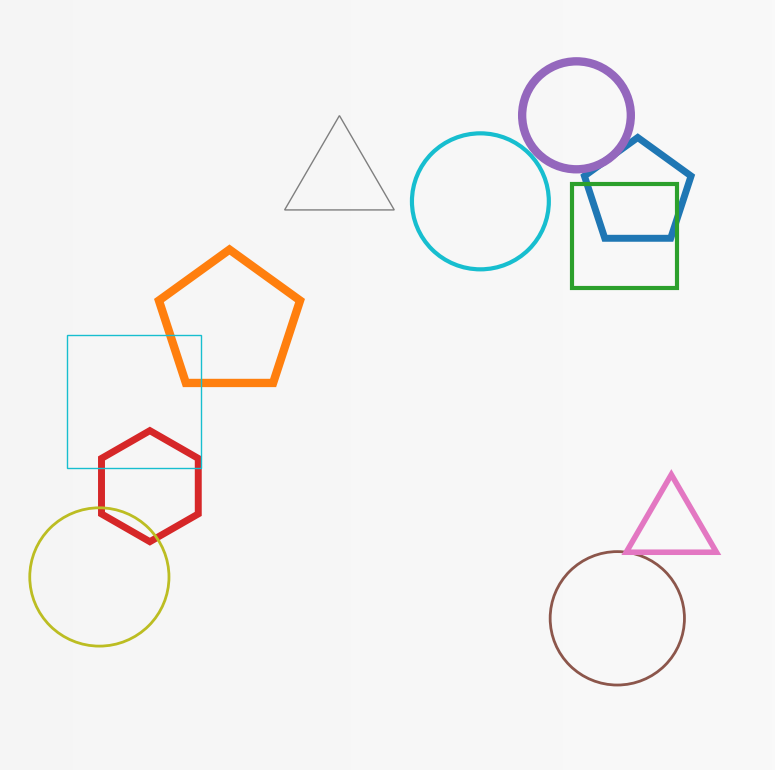[{"shape": "pentagon", "thickness": 2.5, "radius": 0.36, "center": [0.823, 0.749]}, {"shape": "pentagon", "thickness": 3, "radius": 0.48, "center": [0.296, 0.58]}, {"shape": "square", "thickness": 1.5, "radius": 0.34, "center": [0.806, 0.693]}, {"shape": "hexagon", "thickness": 2.5, "radius": 0.36, "center": [0.193, 0.369]}, {"shape": "circle", "thickness": 3, "radius": 0.35, "center": [0.744, 0.85]}, {"shape": "circle", "thickness": 1, "radius": 0.43, "center": [0.797, 0.197]}, {"shape": "triangle", "thickness": 2, "radius": 0.34, "center": [0.866, 0.316]}, {"shape": "triangle", "thickness": 0.5, "radius": 0.41, "center": [0.438, 0.768]}, {"shape": "circle", "thickness": 1, "radius": 0.45, "center": [0.128, 0.251]}, {"shape": "square", "thickness": 0.5, "radius": 0.43, "center": [0.173, 0.479]}, {"shape": "circle", "thickness": 1.5, "radius": 0.44, "center": [0.62, 0.739]}]